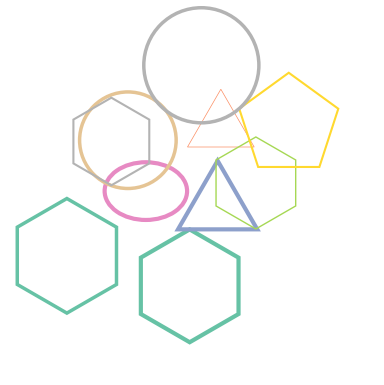[{"shape": "hexagon", "thickness": 2.5, "radius": 0.74, "center": [0.174, 0.336]}, {"shape": "hexagon", "thickness": 3, "radius": 0.73, "center": [0.493, 0.258]}, {"shape": "triangle", "thickness": 0.5, "radius": 0.5, "center": [0.574, 0.668]}, {"shape": "triangle", "thickness": 3, "radius": 0.59, "center": [0.565, 0.464]}, {"shape": "oval", "thickness": 3, "radius": 0.54, "center": [0.379, 0.504]}, {"shape": "hexagon", "thickness": 1, "radius": 0.6, "center": [0.665, 0.525]}, {"shape": "pentagon", "thickness": 1.5, "radius": 0.68, "center": [0.75, 0.676]}, {"shape": "circle", "thickness": 2.5, "radius": 0.63, "center": [0.332, 0.636]}, {"shape": "hexagon", "thickness": 1.5, "radius": 0.57, "center": [0.289, 0.632]}, {"shape": "circle", "thickness": 2.5, "radius": 0.75, "center": [0.523, 0.83]}]